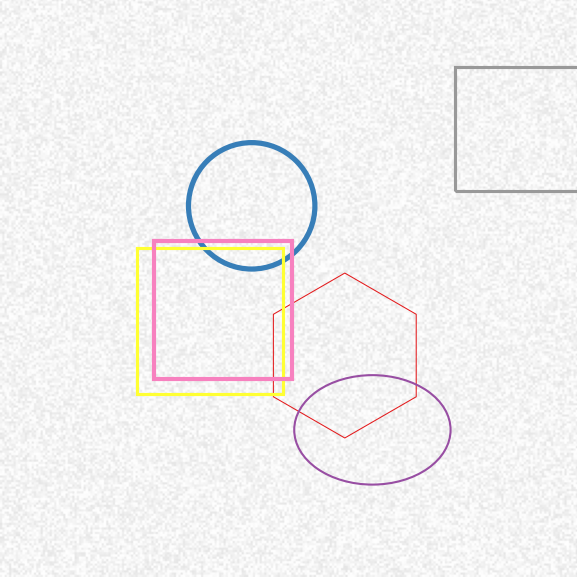[{"shape": "hexagon", "thickness": 0.5, "radius": 0.71, "center": [0.597, 0.384]}, {"shape": "circle", "thickness": 2.5, "radius": 0.55, "center": [0.436, 0.643]}, {"shape": "oval", "thickness": 1, "radius": 0.68, "center": [0.645, 0.255]}, {"shape": "square", "thickness": 1.5, "radius": 0.63, "center": [0.363, 0.443]}, {"shape": "square", "thickness": 2, "radius": 0.6, "center": [0.387, 0.463]}, {"shape": "square", "thickness": 1.5, "radius": 0.54, "center": [0.896, 0.776]}]